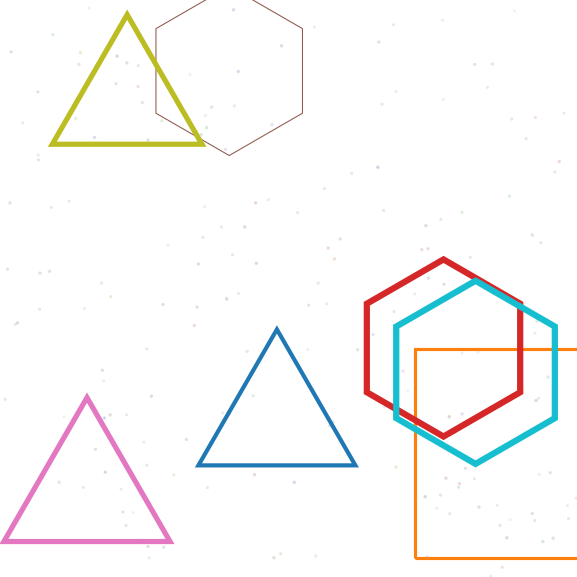[{"shape": "triangle", "thickness": 2, "radius": 0.78, "center": [0.479, 0.272]}, {"shape": "square", "thickness": 1.5, "radius": 0.9, "center": [0.899, 0.214]}, {"shape": "hexagon", "thickness": 3, "radius": 0.77, "center": [0.768, 0.397]}, {"shape": "hexagon", "thickness": 0.5, "radius": 0.73, "center": [0.397, 0.876]}, {"shape": "triangle", "thickness": 2.5, "radius": 0.83, "center": [0.151, 0.144]}, {"shape": "triangle", "thickness": 2.5, "radius": 0.75, "center": [0.22, 0.824]}, {"shape": "hexagon", "thickness": 3, "radius": 0.79, "center": [0.823, 0.354]}]